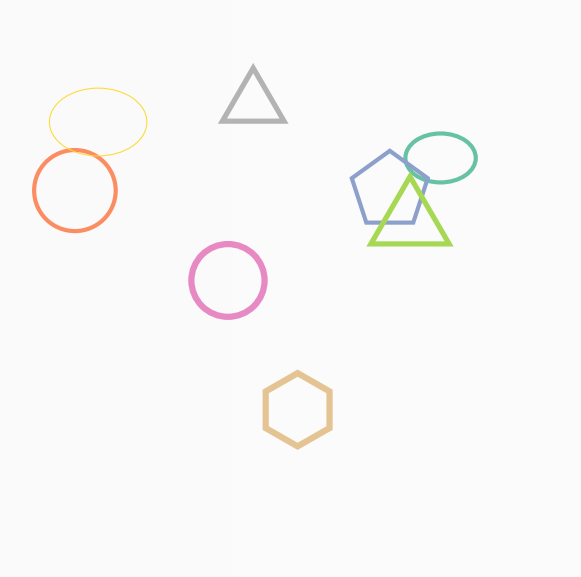[{"shape": "oval", "thickness": 2, "radius": 0.3, "center": [0.758, 0.726]}, {"shape": "circle", "thickness": 2, "radius": 0.35, "center": [0.129, 0.669]}, {"shape": "pentagon", "thickness": 2, "radius": 0.34, "center": [0.671, 0.669]}, {"shape": "circle", "thickness": 3, "radius": 0.31, "center": [0.392, 0.514]}, {"shape": "triangle", "thickness": 2.5, "radius": 0.39, "center": [0.705, 0.616]}, {"shape": "oval", "thickness": 0.5, "radius": 0.42, "center": [0.169, 0.788]}, {"shape": "hexagon", "thickness": 3, "radius": 0.32, "center": [0.512, 0.29]}, {"shape": "triangle", "thickness": 2.5, "radius": 0.31, "center": [0.436, 0.82]}]